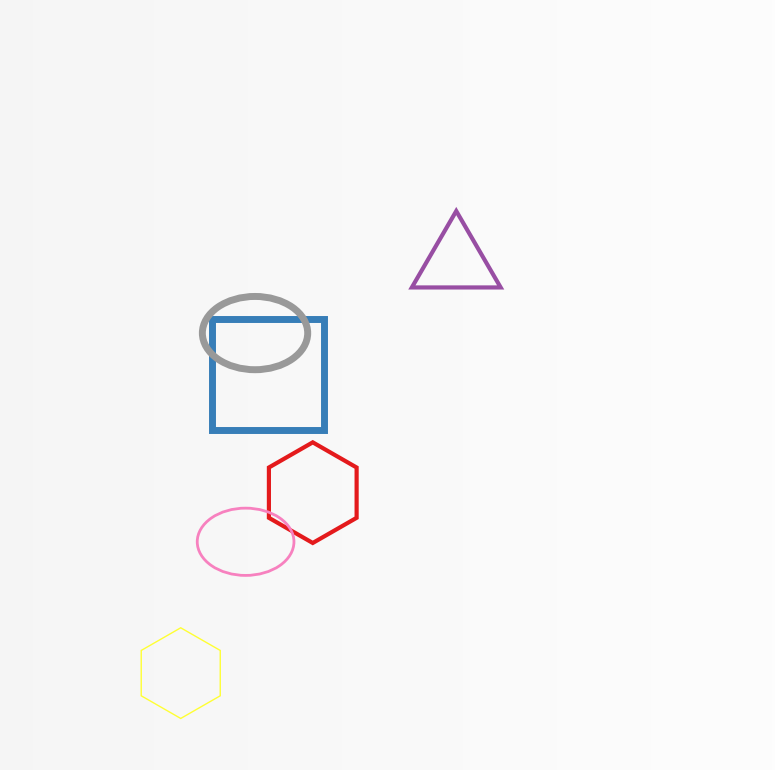[{"shape": "hexagon", "thickness": 1.5, "radius": 0.33, "center": [0.404, 0.36]}, {"shape": "square", "thickness": 2.5, "radius": 0.36, "center": [0.346, 0.514]}, {"shape": "triangle", "thickness": 1.5, "radius": 0.33, "center": [0.589, 0.66]}, {"shape": "hexagon", "thickness": 0.5, "radius": 0.29, "center": [0.233, 0.126]}, {"shape": "oval", "thickness": 1, "radius": 0.31, "center": [0.317, 0.296]}, {"shape": "oval", "thickness": 2.5, "radius": 0.34, "center": [0.329, 0.567]}]